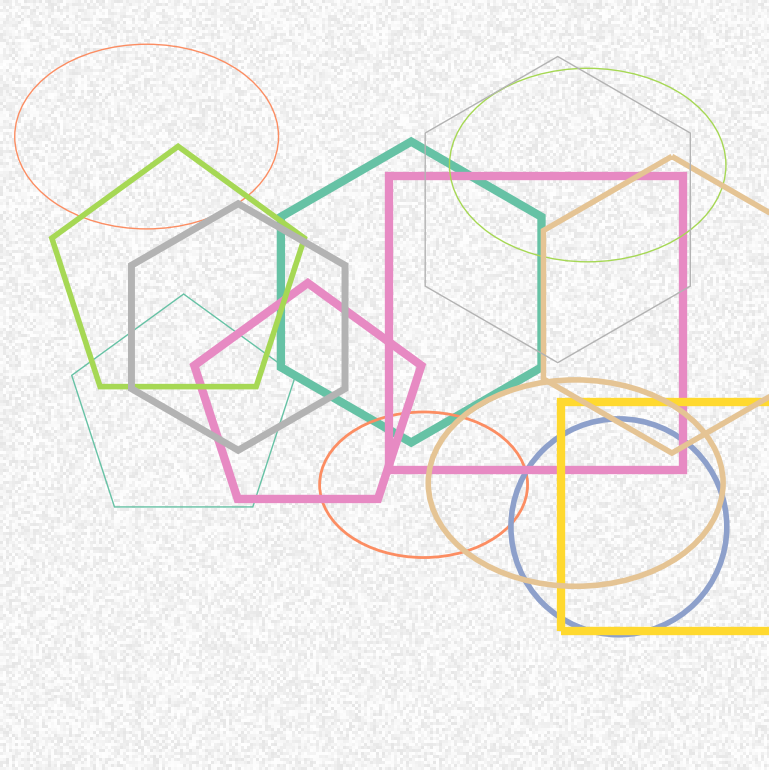[{"shape": "pentagon", "thickness": 0.5, "radius": 0.76, "center": [0.238, 0.465]}, {"shape": "hexagon", "thickness": 3, "radius": 0.98, "center": [0.534, 0.621]}, {"shape": "oval", "thickness": 1, "radius": 0.68, "center": [0.55, 0.37]}, {"shape": "oval", "thickness": 0.5, "radius": 0.86, "center": [0.19, 0.823]}, {"shape": "circle", "thickness": 2, "radius": 0.7, "center": [0.804, 0.316]}, {"shape": "pentagon", "thickness": 3, "radius": 0.78, "center": [0.4, 0.477]}, {"shape": "square", "thickness": 3, "radius": 0.95, "center": [0.696, 0.581]}, {"shape": "pentagon", "thickness": 2, "radius": 0.86, "center": [0.231, 0.637]}, {"shape": "oval", "thickness": 0.5, "radius": 0.9, "center": [0.763, 0.786]}, {"shape": "square", "thickness": 3, "radius": 0.74, "center": [0.877, 0.329]}, {"shape": "oval", "thickness": 2, "radius": 0.96, "center": [0.748, 0.373]}, {"shape": "hexagon", "thickness": 2, "radius": 0.96, "center": [0.873, 0.604]}, {"shape": "hexagon", "thickness": 0.5, "radius": 0.99, "center": [0.724, 0.728]}, {"shape": "hexagon", "thickness": 2.5, "radius": 0.8, "center": [0.309, 0.575]}]